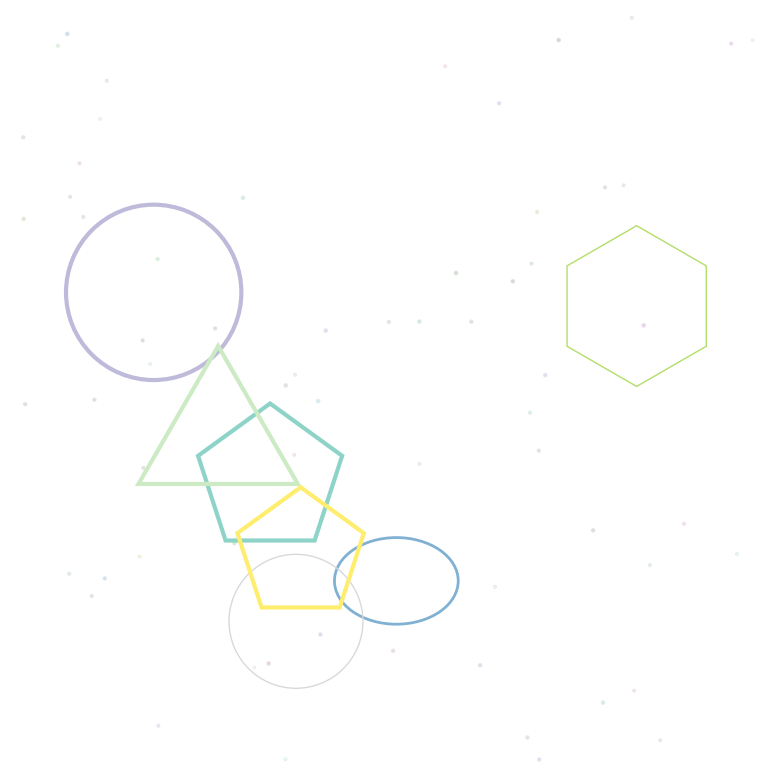[{"shape": "pentagon", "thickness": 1.5, "radius": 0.49, "center": [0.351, 0.378]}, {"shape": "circle", "thickness": 1.5, "radius": 0.57, "center": [0.2, 0.62]}, {"shape": "oval", "thickness": 1, "radius": 0.4, "center": [0.515, 0.246]}, {"shape": "hexagon", "thickness": 0.5, "radius": 0.52, "center": [0.827, 0.603]}, {"shape": "circle", "thickness": 0.5, "radius": 0.43, "center": [0.384, 0.193]}, {"shape": "triangle", "thickness": 1.5, "radius": 0.6, "center": [0.283, 0.431]}, {"shape": "pentagon", "thickness": 1.5, "radius": 0.43, "center": [0.39, 0.281]}]